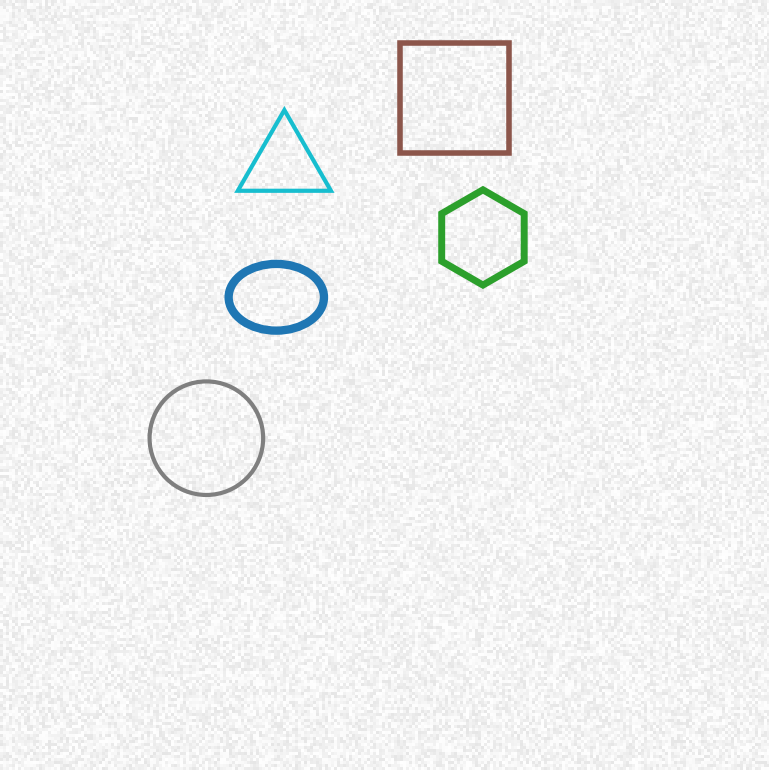[{"shape": "oval", "thickness": 3, "radius": 0.31, "center": [0.359, 0.614]}, {"shape": "hexagon", "thickness": 2.5, "radius": 0.31, "center": [0.627, 0.692]}, {"shape": "square", "thickness": 2, "radius": 0.36, "center": [0.591, 0.873]}, {"shape": "circle", "thickness": 1.5, "radius": 0.37, "center": [0.268, 0.431]}, {"shape": "triangle", "thickness": 1.5, "radius": 0.35, "center": [0.369, 0.787]}]